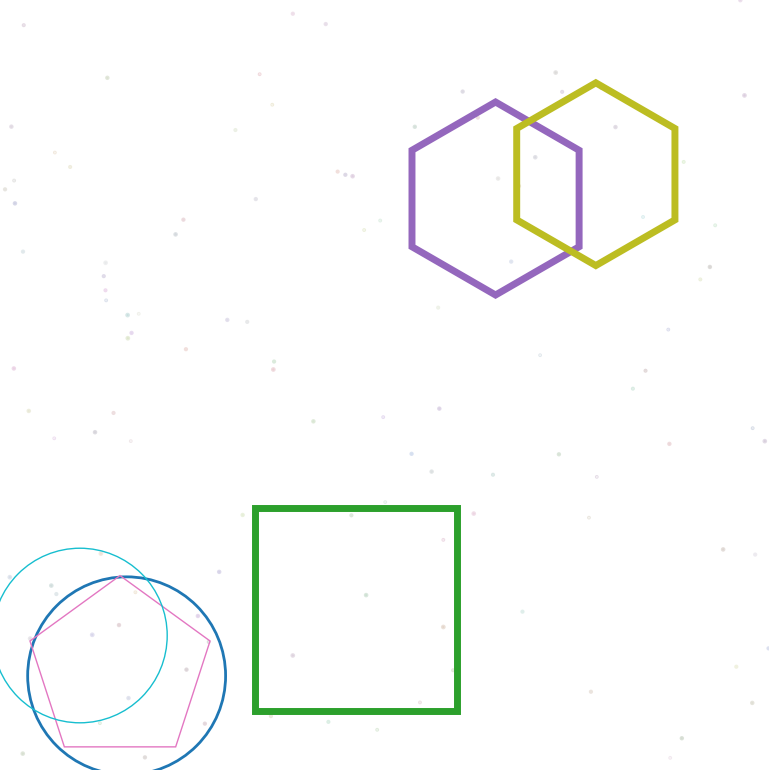[{"shape": "circle", "thickness": 1, "radius": 0.64, "center": [0.164, 0.122]}, {"shape": "square", "thickness": 2.5, "radius": 0.66, "center": [0.462, 0.209]}, {"shape": "hexagon", "thickness": 2.5, "radius": 0.63, "center": [0.644, 0.742]}, {"shape": "pentagon", "thickness": 0.5, "radius": 0.61, "center": [0.156, 0.13]}, {"shape": "hexagon", "thickness": 2.5, "radius": 0.59, "center": [0.774, 0.774]}, {"shape": "circle", "thickness": 0.5, "radius": 0.57, "center": [0.104, 0.175]}]